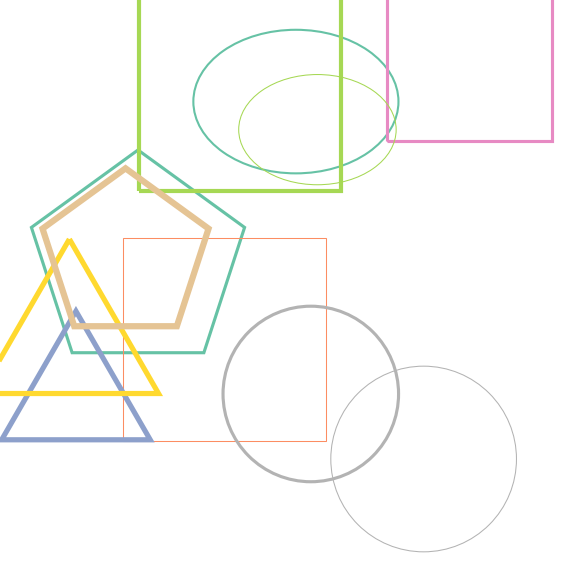[{"shape": "oval", "thickness": 1, "radius": 0.89, "center": [0.512, 0.823]}, {"shape": "pentagon", "thickness": 1.5, "radius": 0.97, "center": [0.239, 0.545]}, {"shape": "square", "thickness": 0.5, "radius": 0.88, "center": [0.388, 0.411]}, {"shape": "triangle", "thickness": 2.5, "radius": 0.74, "center": [0.131, 0.312]}, {"shape": "square", "thickness": 1.5, "radius": 0.72, "center": [0.813, 0.897]}, {"shape": "oval", "thickness": 0.5, "radius": 0.68, "center": [0.55, 0.775]}, {"shape": "square", "thickness": 2, "radius": 0.87, "center": [0.416, 0.844]}, {"shape": "triangle", "thickness": 2.5, "radius": 0.89, "center": [0.12, 0.407]}, {"shape": "pentagon", "thickness": 3, "radius": 0.76, "center": [0.217, 0.557]}, {"shape": "circle", "thickness": 0.5, "radius": 0.8, "center": [0.734, 0.204]}, {"shape": "circle", "thickness": 1.5, "radius": 0.76, "center": [0.538, 0.317]}]